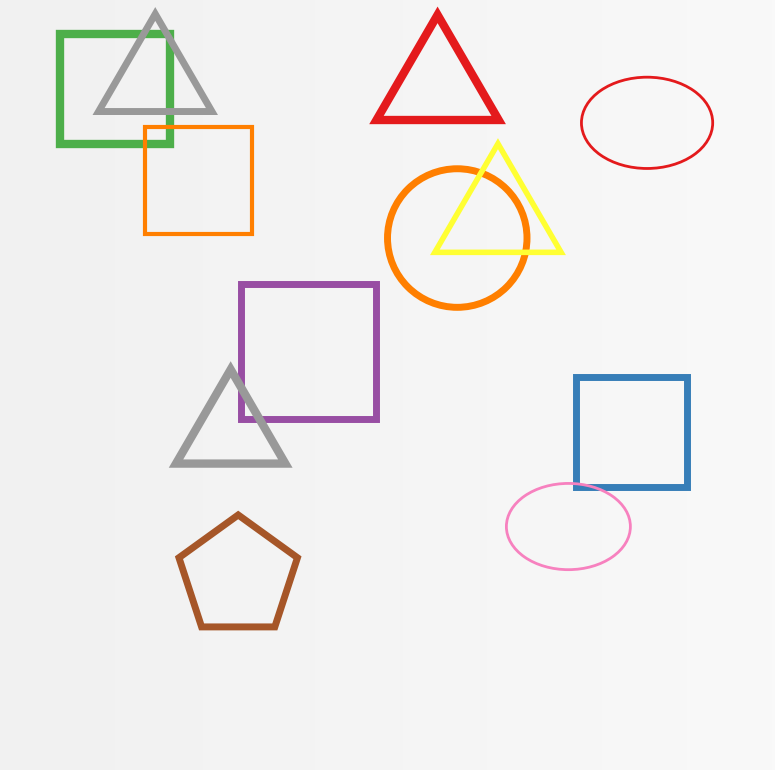[{"shape": "triangle", "thickness": 3, "radius": 0.46, "center": [0.565, 0.89]}, {"shape": "oval", "thickness": 1, "radius": 0.42, "center": [0.835, 0.84]}, {"shape": "square", "thickness": 2.5, "radius": 0.36, "center": [0.815, 0.438]}, {"shape": "square", "thickness": 3, "radius": 0.36, "center": [0.148, 0.884]}, {"shape": "square", "thickness": 2.5, "radius": 0.44, "center": [0.398, 0.544]}, {"shape": "circle", "thickness": 2.5, "radius": 0.45, "center": [0.59, 0.691]}, {"shape": "square", "thickness": 1.5, "radius": 0.35, "center": [0.256, 0.766]}, {"shape": "triangle", "thickness": 2, "radius": 0.47, "center": [0.643, 0.719]}, {"shape": "pentagon", "thickness": 2.5, "radius": 0.4, "center": [0.307, 0.251]}, {"shape": "oval", "thickness": 1, "radius": 0.4, "center": [0.733, 0.316]}, {"shape": "triangle", "thickness": 3, "radius": 0.41, "center": [0.298, 0.439]}, {"shape": "triangle", "thickness": 2.5, "radius": 0.42, "center": [0.2, 0.897]}]